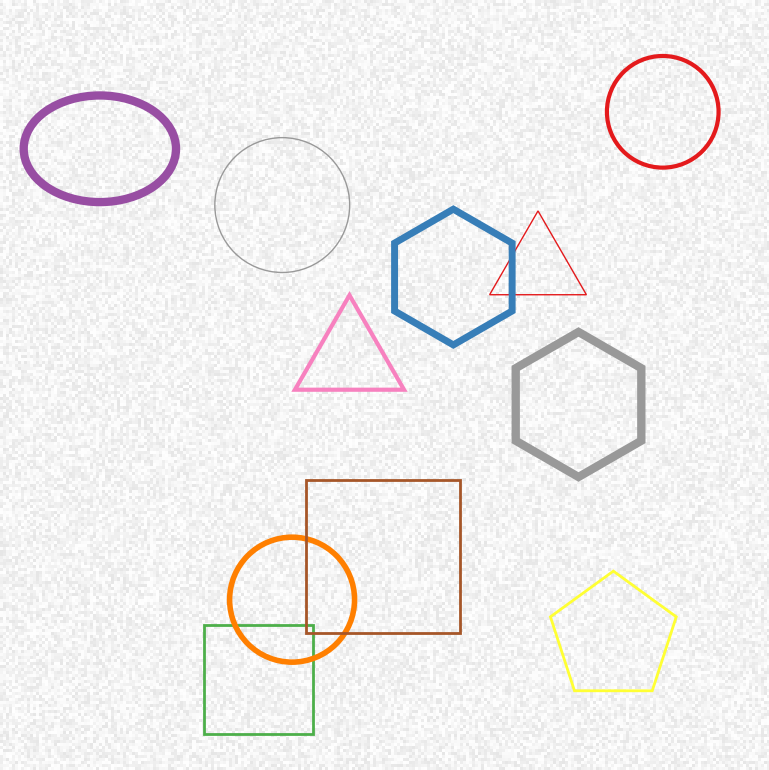[{"shape": "circle", "thickness": 1.5, "radius": 0.36, "center": [0.861, 0.855]}, {"shape": "triangle", "thickness": 0.5, "radius": 0.36, "center": [0.699, 0.654]}, {"shape": "hexagon", "thickness": 2.5, "radius": 0.44, "center": [0.589, 0.64]}, {"shape": "square", "thickness": 1, "radius": 0.35, "center": [0.336, 0.118]}, {"shape": "oval", "thickness": 3, "radius": 0.49, "center": [0.13, 0.807]}, {"shape": "circle", "thickness": 2, "radius": 0.41, "center": [0.379, 0.221]}, {"shape": "pentagon", "thickness": 1, "radius": 0.43, "center": [0.797, 0.172]}, {"shape": "square", "thickness": 1, "radius": 0.5, "center": [0.497, 0.277]}, {"shape": "triangle", "thickness": 1.5, "radius": 0.41, "center": [0.454, 0.535]}, {"shape": "circle", "thickness": 0.5, "radius": 0.44, "center": [0.367, 0.734]}, {"shape": "hexagon", "thickness": 3, "radius": 0.47, "center": [0.751, 0.475]}]